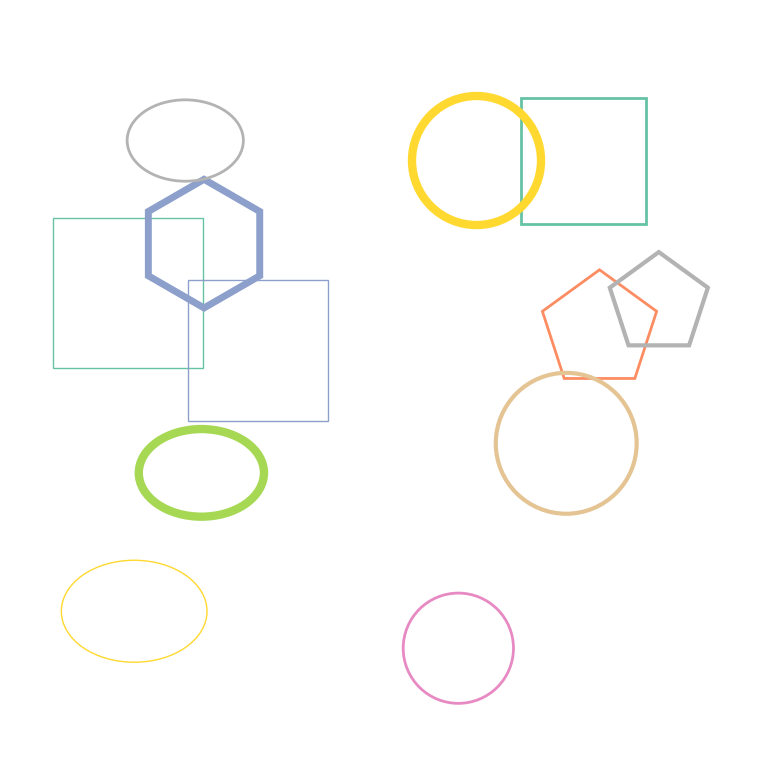[{"shape": "square", "thickness": 0.5, "radius": 0.49, "center": [0.166, 0.619]}, {"shape": "square", "thickness": 1, "radius": 0.41, "center": [0.758, 0.791]}, {"shape": "pentagon", "thickness": 1, "radius": 0.39, "center": [0.779, 0.572]}, {"shape": "hexagon", "thickness": 2.5, "radius": 0.42, "center": [0.265, 0.684]}, {"shape": "square", "thickness": 0.5, "radius": 0.46, "center": [0.335, 0.545]}, {"shape": "circle", "thickness": 1, "radius": 0.36, "center": [0.595, 0.158]}, {"shape": "oval", "thickness": 3, "radius": 0.41, "center": [0.262, 0.386]}, {"shape": "circle", "thickness": 3, "radius": 0.42, "center": [0.619, 0.792]}, {"shape": "oval", "thickness": 0.5, "radius": 0.47, "center": [0.174, 0.206]}, {"shape": "circle", "thickness": 1.5, "radius": 0.46, "center": [0.735, 0.424]}, {"shape": "oval", "thickness": 1, "radius": 0.38, "center": [0.241, 0.818]}, {"shape": "pentagon", "thickness": 1.5, "radius": 0.33, "center": [0.856, 0.606]}]